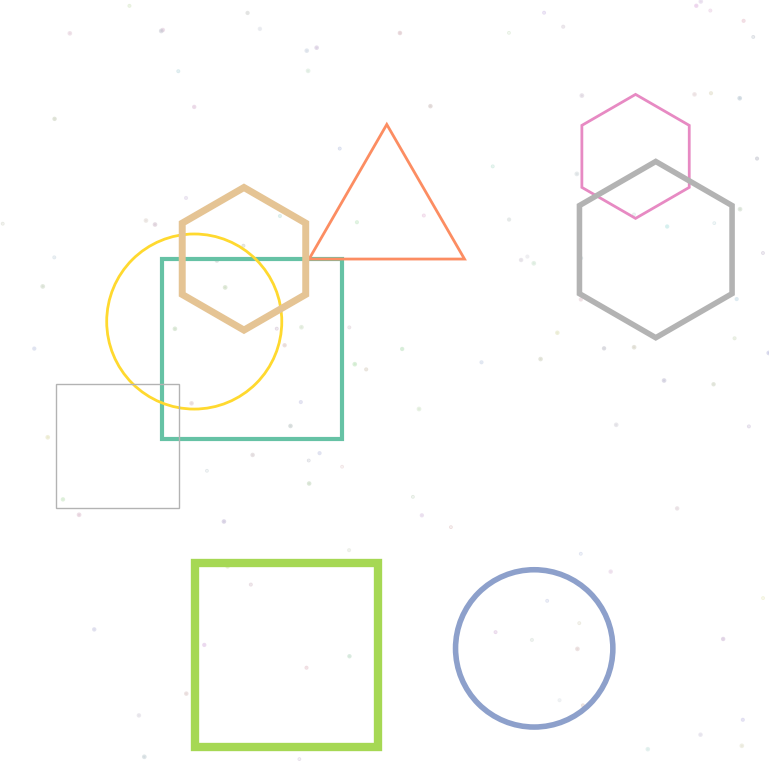[{"shape": "square", "thickness": 1.5, "radius": 0.58, "center": [0.327, 0.546]}, {"shape": "triangle", "thickness": 1, "radius": 0.58, "center": [0.502, 0.722]}, {"shape": "circle", "thickness": 2, "radius": 0.51, "center": [0.694, 0.158]}, {"shape": "hexagon", "thickness": 1, "radius": 0.4, "center": [0.825, 0.797]}, {"shape": "square", "thickness": 3, "radius": 0.6, "center": [0.372, 0.149]}, {"shape": "circle", "thickness": 1, "radius": 0.57, "center": [0.252, 0.582]}, {"shape": "hexagon", "thickness": 2.5, "radius": 0.46, "center": [0.317, 0.664]}, {"shape": "hexagon", "thickness": 2, "radius": 0.57, "center": [0.852, 0.676]}, {"shape": "square", "thickness": 0.5, "radius": 0.4, "center": [0.152, 0.421]}]